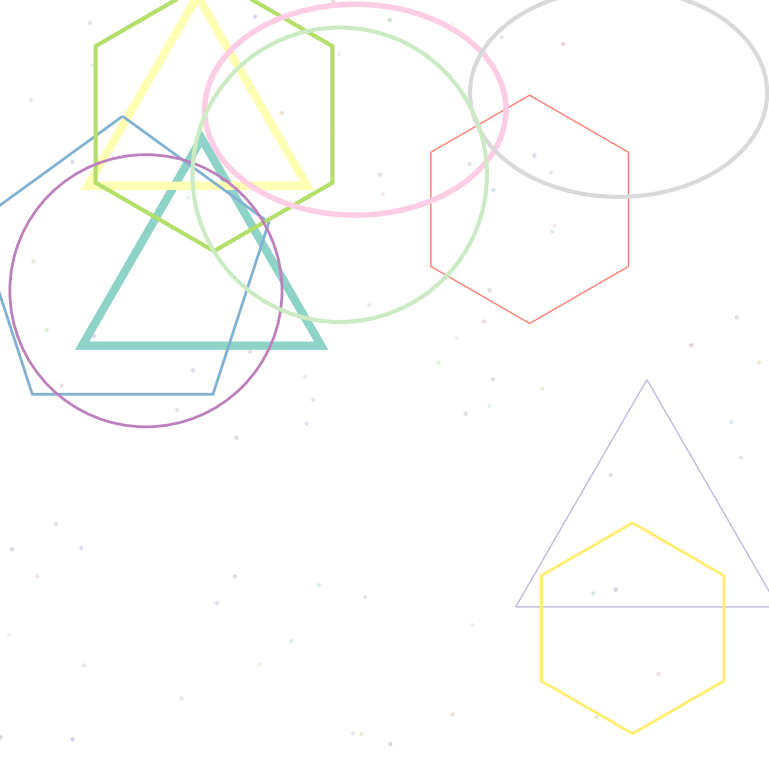[{"shape": "triangle", "thickness": 3, "radius": 0.9, "center": [0.262, 0.641]}, {"shape": "triangle", "thickness": 3, "radius": 0.82, "center": [0.256, 0.841]}, {"shape": "triangle", "thickness": 0.5, "radius": 0.98, "center": [0.84, 0.31]}, {"shape": "hexagon", "thickness": 0.5, "radius": 0.74, "center": [0.688, 0.728]}, {"shape": "pentagon", "thickness": 1, "radius": 1.0, "center": [0.159, 0.649]}, {"shape": "hexagon", "thickness": 1.5, "radius": 0.89, "center": [0.278, 0.851]}, {"shape": "oval", "thickness": 2, "radius": 0.98, "center": [0.461, 0.858]}, {"shape": "oval", "thickness": 1.5, "radius": 0.97, "center": [0.803, 0.879]}, {"shape": "circle", "thickness": 1, "radius": 0.88, "center": [0.19, 0.622]}, {"shape": "circle", "thickness": 1.5, "radius": 0.96, "center": [0.441, 0.773]}, {"shape": "hexagon", "thickness": 1, "radius": 0.68, "center": [0.822, 0.184]}]